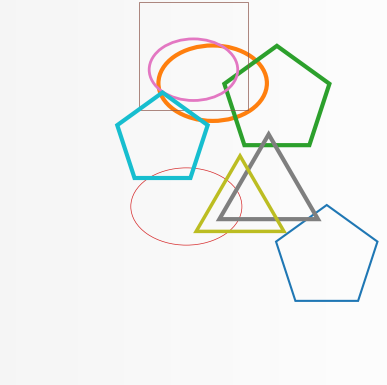[{"shape": "pentagon", "thickness": 1.5, "radius": 0.69, "center": [0.843, 0.33]}, {"shape": "oval", "thickness": 3, "radius": 0.7, "center": [0.549, 0.784]}, {"shape": "pentagon", "thickness": 3, "radius": 0.71, "center": [0.715, 0.738]}, {"shape": "oval", "thickness": 0.5, "radius": 0.72, "center": [0.481, 0.464]}, {"shape": "square", "thickness": 0.5, "radius": 0.7, "center": [0.499, 0.855]}, {"shape": "oval", "thickness": 2, "radius": 0.57, "center": [0.499, 0.819]}, {"shape": "triangle", "thickness": 3, "radius": 0.73, "center": [0.693, 0.504]}, {"shape": "triangle", "thickness": 2.5, "radius": 0.65, "center": [0.619, 0.464]}, {"shape": "pentagon", "thickness": 3, "radius": 0.61, "center": [0.419, 0.637]}]